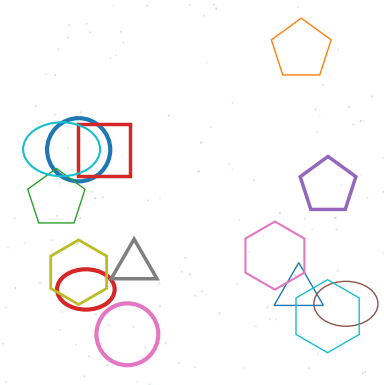[{"shape": "circle", "thickness": 3, "radius": 0.41, "center": [0.204, 0.611]}, {"shape": "triangle", "thickness": 1, "radius": 0.37, "center": [0.776, 0.244]}, {"shape": "pentagon", "thickness": 1, "radius": 0.41, "center": [0.782, 0.871]}, {"shape": "pentagon", "thickness": 1, "radius": 0.39, "center": [0.146, 0.484]}, {"shape": "square", "thickness": 2.5, "radius": 0.34, "center": [0.271, 0.609]}, {"shape": "oval", "thickness": 3, "radius": 0.37, "center": [0.223, 0.248]}, {"shape": "pentagon", "thickness": 2.5, "radius": 0.38, "center": [0.852, 0.518]}, {"shape": "oval", "thickness": 1, "radius": 0.42, "center": [0.898, 0.211]}, {"shape": "hexagon", "thickness": 1.5, "radius": 0.44, "center": [0.714, 0.336]}, {"shape": "circle", "thickness": 3, "radius": 0.4, "center": [0.331, 0.132]}, {"shape": "triangle", "thickness": 2.5, "radius": 0.34, "center": [0.348, 0.31]}, {"shape": "hexagon", "thickness": 2, "radius": 0.42, "center": [0.204, 0.293]}, {"shape": "hexagon", "thickness": 1, "radius": 0.47, "center": [0.851, 0.179]}, {"shape": "oval", "thickness": 1.5, "radius": 0.5, "center": [0.16, 0.612]}]